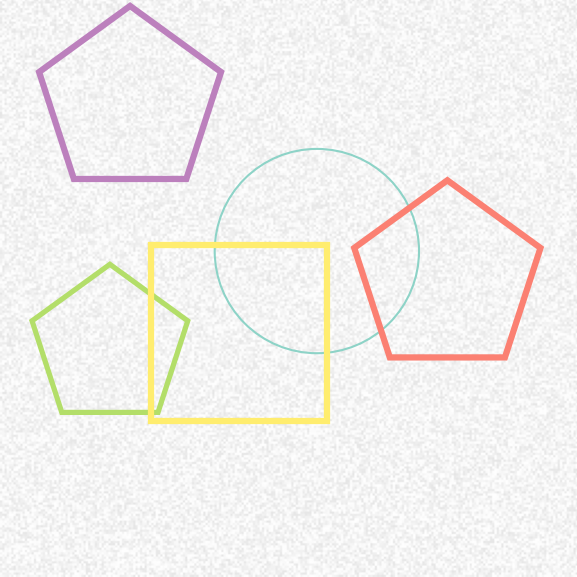[{"shape": "circle", "thickness": 1, "radius": 0.88, "center": [0.549, 0.564]}, {"shape": "pentagon", "thickness": 3, "radius": 0.85, "center": [0.775, 0.517]}, {"shape": "pentagon", "thickness": 2.5, "radius": 0.71, "center": [0.19, 0.4]}, {"shape": "pentagon", "thickness": 3, "radius": 0.83, "center": [0.225, 0.823]}, {"shape": "square", "thickness": 3, "radius": 0.76, "center": [0.414, 0.422]}]